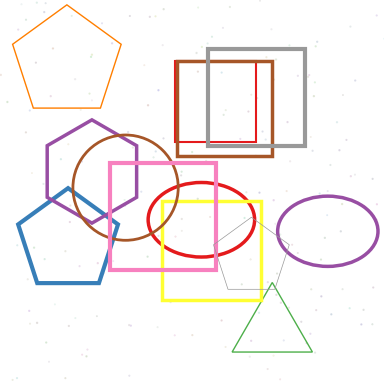[{"shape": "oval", "thickness": 2.5, "radius": 0.69, "center": [0.523, 0.429]}, {"shape": "square", "thickness": 1.5, "radius": 0.53, "center": [0.561, 0.736]}, {"shape": "pentagon", "thickness": 3, "radius": 0.68, "center": [0.177, 0.375]}, {"shape": "triangle", "thickness": 1, "radius": 0.6, "center": [0.707, 0.146]}, {"shape": "hexagon", "thickness": 2.5, "radius": 0.67, "center": [0.239, 0.555]}, {"shape": "oval", "thickness": 2.5, "radius": 0.65, "center": [0.851, 0.399]}, {"shape": "pentagon", "thickness": 1, "radius": 0.74, "center": [0.174, 0.839]}, {"shape": "square", "thickness": 2.5, "radius": 0.64, "center": [0.55, 0.35]}, {"shape": "circle", "thickness": 2, "radius": 0.68, "center": [0.326, 0.513]}, {"shape": "square", "thickness": 2.5, "radius": 0.62, "center": [0.583, 0.719]}, {"shape": "square", "thickness": 3, "radius": 0.69, "center": [0.423, 0.439]}, {"shape": "square", "thickness": 3, "radius": 0.63, "center": [0.666, 0.747]}, {"shape": "pentagon", "thickness": 0.5, "radius": 0.52, "center": [0.653, 0.332]}]